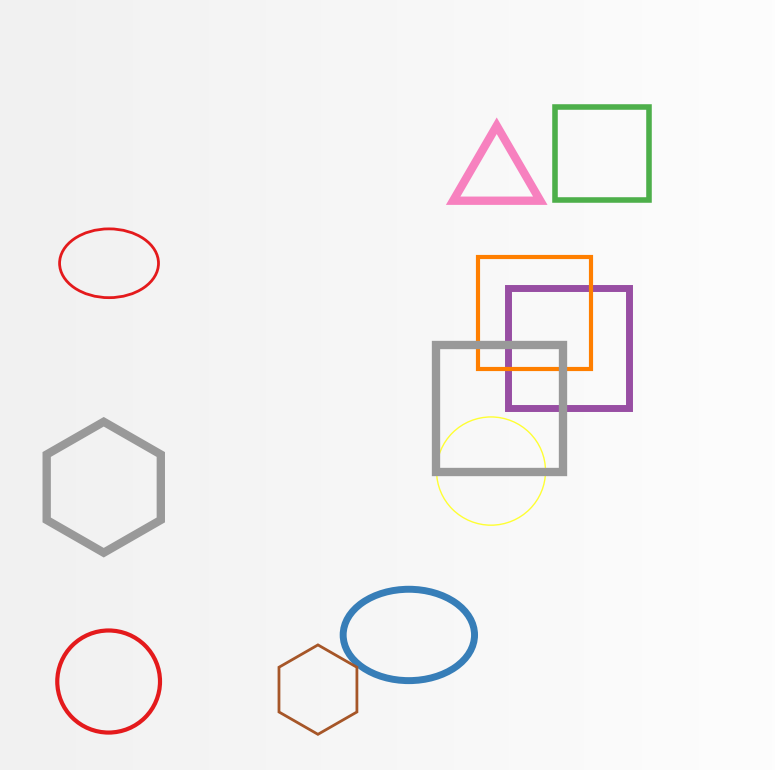[{"shape": "circle", "thickness": 1.5, "radius": 0.33, "center": [0.14, 0.115]}, {"shape": "oval", "thickness": 1, "radius": 0.32, "center": [0.141, 0.658]}, {"shape": "oval", "thickness": 2.5, "radius": 0.42, "center": [0.528, 0.175]}, {"shape": "square", "thickness": 2, "radius": 0.3, "center": [0.777, 0.801]}, {"shape": "square", "thickness": 2.5, "radius": 0.39, "center": [0.734, 0.548]}, {"shape": "square", "thickness": 1.5, "radius": 0.36, "center": [0.69, 0.593]}, {"shape": "circle", "thickness": 0.5, "radius": 0.35, "center": [0.634, 0.388]}, {"shape": "hexagon", "thickness": 1, "radius": 0.29, "center": [0.41, 0.104]}, {"shape": "triangle", "thickness": 3, "radius": 0.32, "center": [0.641, 0.772]}, {"shape": "square", "thickness": 3, "radius": 0.41, "center": [0.645, 0.469]}, {"shape": "hexagon", "thickness": 3, "radius": 0.43, "center": [0.134, 0.367]}]